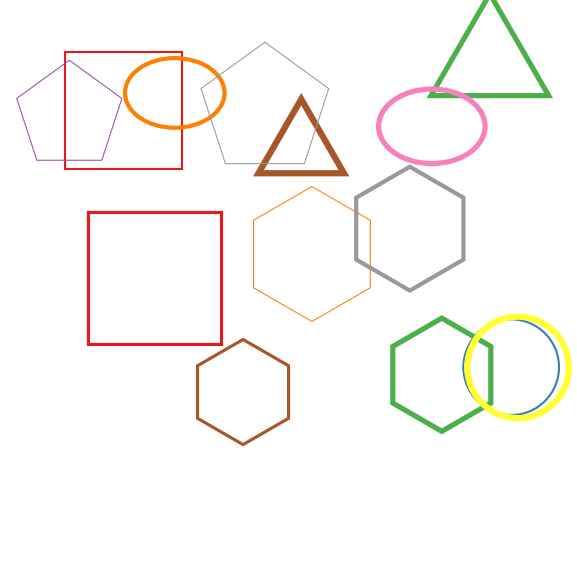[{"shape": "square", "thickness": 1.5, "radius": 0.57, "center": [0.268, 0.518]}, {"shape": "square", "thickness": 1, "radius": 0.5, "center": [0.214, 0.808]}, {"shape": "circle", "thickness": 1, "radius": 0.41, "center": [0.885, 0.363]}, {"shape": "triangle", "thickness": 2.5, "radius": 0.59, "center": [0.848, 0.892]}, {"shape": "hexagon", "thickness": 2.5, "radius": 0.49, "center": [0.765, 0.35]}, {"shape": "pentagon", "thickness": 0.5, "radius": 0.48, "center": [0.12, 0.799]}, {"shape": "oval", "thickness": 2, "radius": 0.43, "center": [0.303, 0.838]}, {"shape": "hexagon", "thickness": 0.5, "radius": 0.58, "center": [0.54, 0.559]}, {"shape": "circle", "thickness": 3, "radius": 0.44, "center": [0.897, 0.363]}, {"shape": "triangle", "thickness": 3, "radius": 0.43, "center": [0.522, 0.742]}, {"shape": "hexagon", "thickness": 1.5, "radius": 0.46, "center": [0.421, 0.32]}, {"shape": "oval", "thickness": 2.5, "radius": 0.46, "center": [0.748, 0.78]}, {"shape": "pentagon", "thickness": 0.5, "radius": 0.58, "center": [0.459, 0.81]}, {"shape": "hexagon", "thickness": 2, "radius": 0.54, "center": [0.71, 0.603]}]